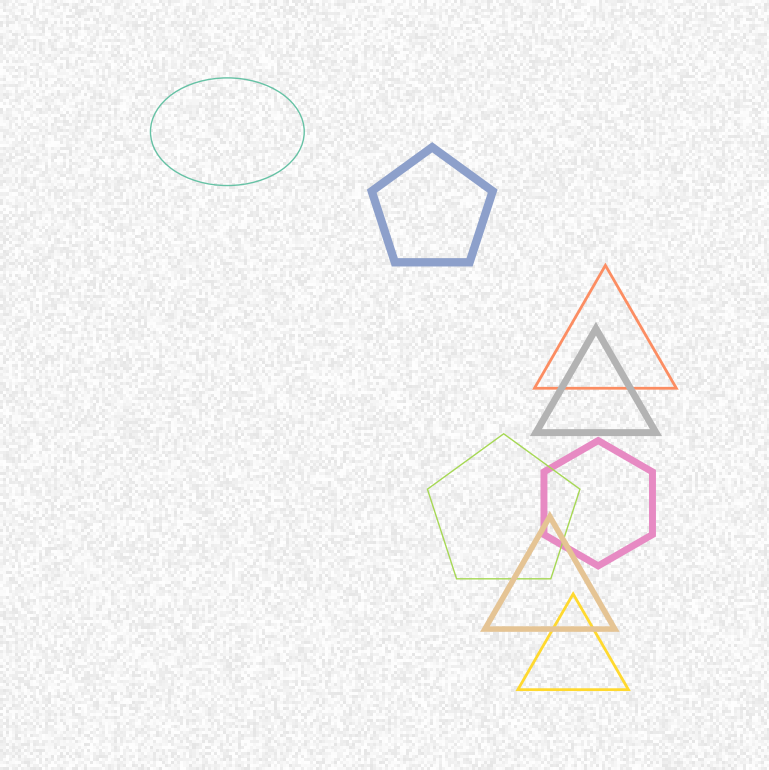[{"shape": "oval", "thickness": 0.5, "radius": 0.5, "center": [0.295, 0.829]}, {"shape": "triangle", "thickness": 1, "radius": 0.53, "center": [0.786, 0.549]}, {"shape": "pentagon", "thickness": 3, "radius": 0.41, "center": [0.561, 0.726]}, {"shape": "hexagon", "thickness": 2.5, "radius": 0.41, "center": [0.777, 0.346]}, {"shape": "pentagon", "thickness": 0.5, "radius": 0.52, "center": [0.654, 0.333]}, {"shape": "triangle", "thickness": 1, "radius": 0.41, "center": [0.744, 0.146]}, {"shape": "triangle", "thickness": 2, "radius": 0.49, "center": [0.714, 0.232]}, {"shape": "triangle", "thickness": 2.5, "radius": 0.45, "center": [0.774, 0.483]}]